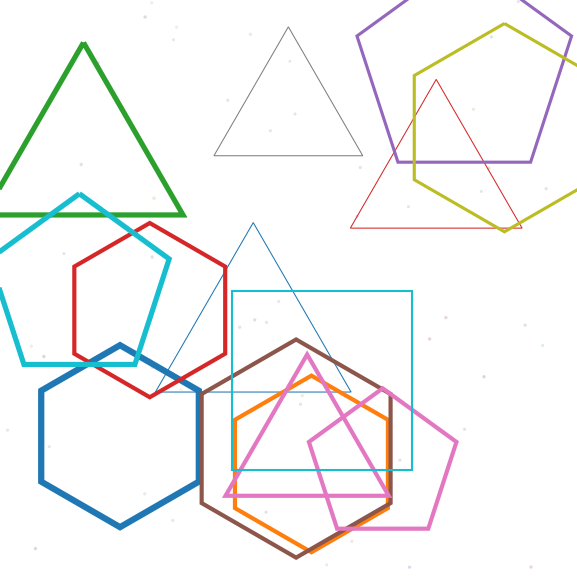[{"shape": "triangle", "thickness": 0.5, "radius": 0.98, "center": [0.439, 0.418]}, {"shape": "hexagon", "thickness": 3, "radius": 0.79, "center": [0.208, 0.244]}, {"shape": "hexagon", "thickness": 2, "radius": 0.76, "center": [0.539, 0.196]}, {"shape": "triangle", "thickness": 2.5, "radius": 0.99, "center": [0.145, 0.726]}, {"shape": "hexagon", "thickness": 2, "radius": 0.75, "center": [0.259, 0.462]}, {"shape": "triangle", "thickness": 0.5, "radius": 0.86, "center": [0.755, 0.69]}, {"shape": "pentagon", "thickness": 1.5, "radius": 0.98, "center": [0.804, 0.876]}, {"shape": "hexagon", "thickness": 2, "radius": 0.94, "center": [0.513, 0.222]}, {"shape": "pentagon", "thickness": 2, "radius": 0.67, "center": [0.663, 0.192]}, {"shape": "triangle", "thickness": 2, "radius": 0.82, "center": [0.532, 0.222]}, {"shape": "triangle", "thickness": 0.5, "radius": 0.74, "center": [0.499, 0.804]}, {"shape": "hexagon", "thickness": 1.5, "radius": 0.9, "center": [0.874, 0.778]}, {"shape": "pentagon", "thickness": 2.5, "radius": 0.82, "center": [0.137, 0.5]}, {"shape": "square", "thickness": 1, "radius": 0.78, "center": [0.558, 0.34]}]